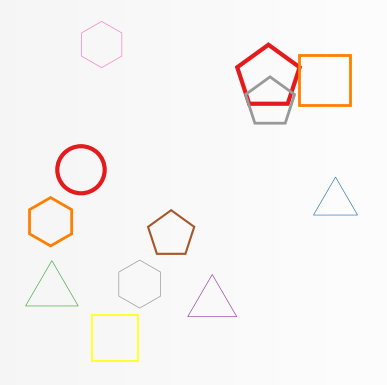[{"shape": "circle", "thickness": 3, "radius": 0.31, "center": [0.209, 0.559]}, {"shape": "pentagon", "thickness": 3, "radius": 0.42, "center": [0.693, 0.799]}, {"shape": "triangle", "thickness": 0.5, "radius": 0.33, "center": [0.866, 0.474]}, {"shape": "triangle", "thickness": 0.5, "radius": 0.39, "center": [0.134, 0.245]}, {"shape": "triangle", "thickness": 0.5, "radius": 0.37, "center": [0.548, 0.214]}, {"shape": "hexagon", "thickness": 2, "radius": 0.31, "center": [0.131, 0.424]}, {"shape": "square", "thickness": 2, "radius": 0.33, "center": [0.838, 0.792]}, {"shape": "square", "thickness": 1.5, "radius": 0.29, "center": [0.296, 0.122]}, {"shape": "pentagon", "thickness": 1.5, "radius": 0.31, "center": [0.442, 0.391]}, {"shape": "hexagon", "thickness": 0.5, "radius": 0.3, "center": [0.262, 0.884]}, {"shape": "hexagon", "thickness": 0.5, "radius": 0.31, "center": [0.361, 0.262]}, {"shape": "pentagon", "thickness": 2, "radius": 0.33, "center": [0.697, 0.734]}]